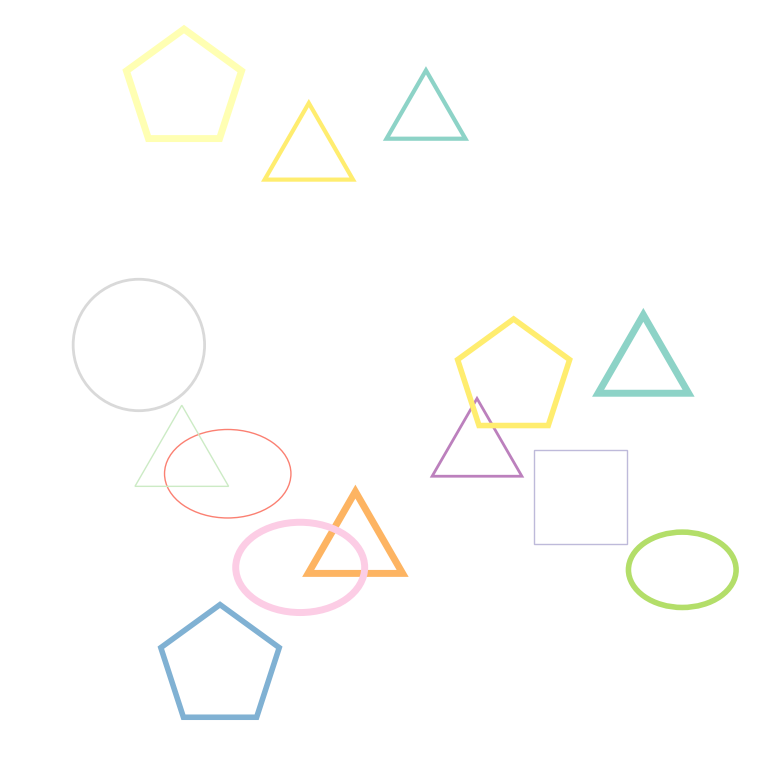[{"shape": "triangle", "thickness": 1.5, "radius": 0.3, "center": [0.553, 0.849]}, {"shape": "triangle", "thickness": 2.5, "radius": 0.34, "center": [0.836, 0.523]}, {"shape": "pentagon", "thickness": 2.5, "radius": 0.39, "center": [0.239, 0.884]}, {"shape": "square", "thickness": 0.5, "radius": 0.3, "center": [0.754, 0.355]}, {"shape": "oval", "thickness": 0.5, "radius": 0.41, "center": [0.296, 0.385]}, {"shape": "pentagon", "thickness": 2, "radius": 0.4, "center": [0.286, 0.134]}, {"shape": "triangle", "thickness": 2.5, "radius": 0.35, "center": [0.462, 0.291]}, {"shape": "oval", "thickness": 2, "radius": 0.35, "center": [0.886, 0.26]}, {"shape": "oval", "thickness": 2.5, "radius": 0.42, "center": [0.39, 0.263]}, {"shape": "circle", "thickness": 1, "radius": 0.43, "center": [0.18, 0.552]}, {"shape": "triangle", "thickness": 1, "radius": 0.34, "center": [0.619, 0.415]}, {"shape": "triangle", "thickness": 0.5, "radius": 0.35, "center": [0.236, 0.403]}, {"shape": "pentagon", "thickness": 2, "radius": 0.38, "center": [0.667, 0.509]}, {"shape": "triangle", "thickness": 1.5, "radius": 0.33, "center": [0.401, 0.8]}]